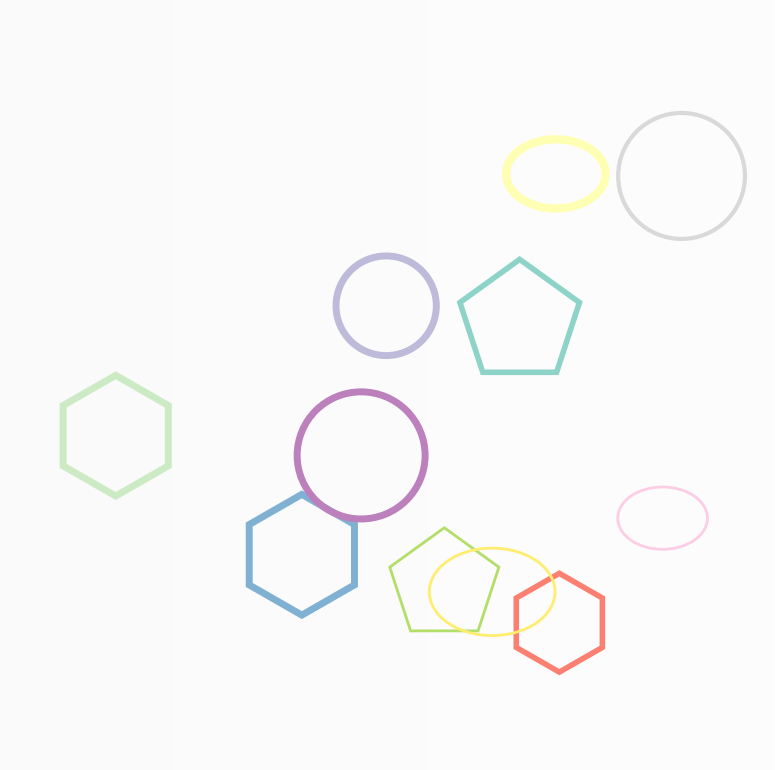[{"shape": "pentagon", "thickness": 2, "radius": 0.41, "center": [0.671, 0.582]}, {"shape": "oval", "thickness": 3, "radius": 0.32, "center": [0.717, 0.774]}, {"shape": "circle", "thickness": 2.5, "radius": 0.32, "center": [0.498, 0.603]}, {"shape": "hexagon", "thickness": 2, "radius": 0.32, "center": [0.722, 0.191]}, {"shape": "hexagon", "thickness": 2.5, "radius": 0.39, "center": [0.389, 0.28]}, {"shape": "pentagon", "thickness": 1, "radius": 0.37, "center": [0.573, 0.241]}, {"shape": "oval", "thickness": 1, "radius": 0.29, "center": [0.855, 0.327]}, {"shape": "circle", "thickness": 1.5, "radius": 0.41, "center": [0.879, 0.771]}, {"shape": "circle", "thickness": 2.5, "radius": 0.41, "center": [0.466, 0.409]}, {"shape": "hexagon", "thickness": 2.5, "radius": 0.39, "center": [0.149, 0.434]}, {"shape": "oval", "thickness": 1, "radius": 0.41, "center": [0.635, 0.231]}]